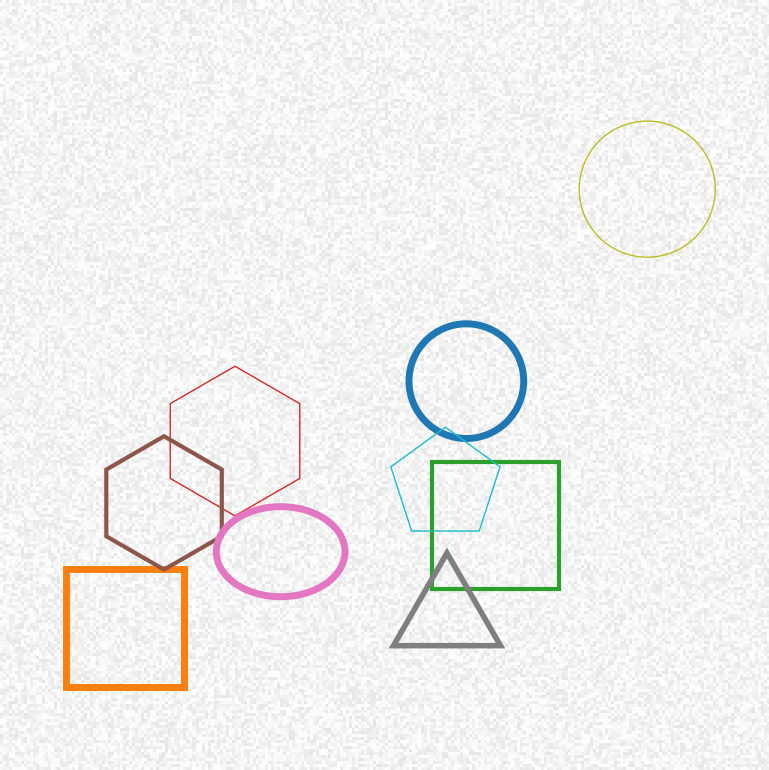[{"shape": "circle", "thickness": 2.5, "radius": 0.37, "center": [0.606, 0.505]}, {"shape": "square", "thickness": 2.5, "radius": 0.38, "center": [0.162, 0.185]}, {"shape": "square", "thickness": 1.5, "radius": 0.41, "center": [0.643, 0.318]}, {"shape": "hexagon", "thickness": 0.5, "radius": 0.49, "center": [0.305, 0.427]}, {"shape": "hexagon", "thickness": 1.5, "radius": 0.43, "center": [0.213, 0.347]}, {"shape": "oval", "thickness": 2.5, "radius": 0.42, "center": [0.364, 0.284]}, {"shape": "triangle", "thickness": 2, "radius": 0.4, "center": [0.58, 0.202]}, {"shape": "circle", "thickness": 0.5, "radius": 0.44, "center": [0.841, 0.754]}, {"shape": "pentagon", "thickness": 0.5, "radius": 0.37, "center": [0.578, 0.371]}]